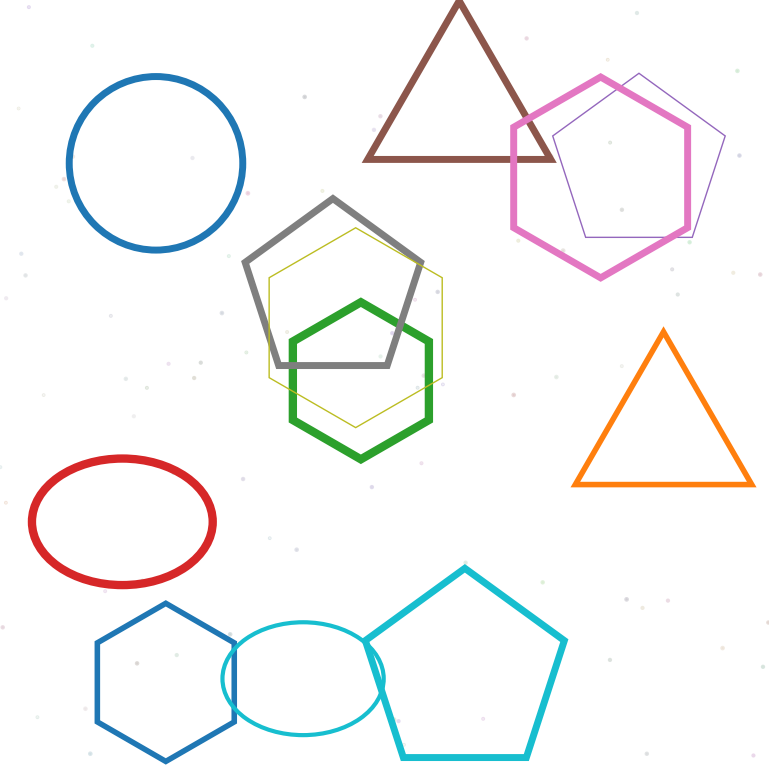[{"shape": "hexagon", "thickness": 2, "radius": 0.51, "center": [0.215, 0.114]}, {"shape": "circle", "thickness": 2.5, "radius": 0.56, "center": [0.203, 0.788]}, {"shape": "triangle", "thickness": 2, "radius": 0.66, "center": [0.862, 0.437]}, {"shape": "hexagon", "thickness": 3, "radius": 0.51, "center": [0.469, 0.506]}, {"shape": "oval", "thickness": 3, "radius": 0.59, "center": [0.159, 0.322]}, {"shape": "pentagon", "thickness": 0.5, "radius": 0.59, "center": [0.83, 0.787]}, {"shape": "triangle", "thickness": 2.5, "radius": 0.69, "center": [0.596, 0.862]}, {"shape": "hexagon", "thickness": 2.5, "radius": 0.65, "center": [0.78, 0.77]}, {"shape": "pentagon", "thickness": 2.5, "radius": 0.6, "center": [0.432, 0.622]}, {"shape": "hexagon", "thickness": 0.5, "radius": 0.65, "center": [0.462, 0.574]}, {"shape": "oval", "thickness": 1.5, "radius": 0.52, "center": [0.394, 0.119]}, {"shape": "pentagon", "thickness": 2.5, "radius": 0.68, "center": [0.604, 0.126]}]